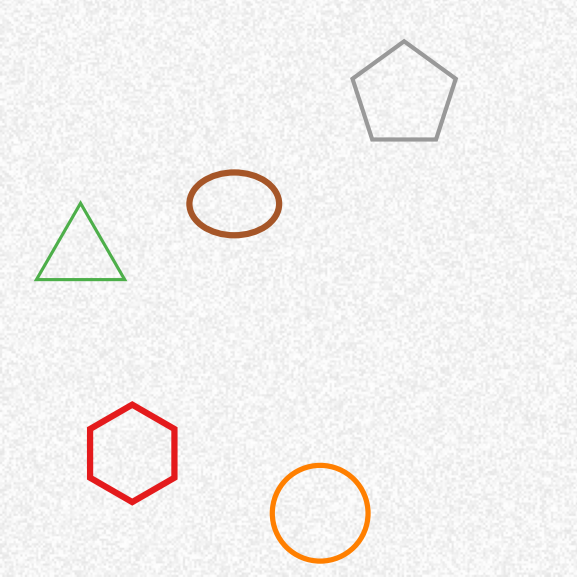[{"shape": "hexagon", "thickness": 3, "radius": 0.42, "center": [0.229, 0.214]}, {"shape": "triangle", "thickness": 1.5, "radius": 0.44, "center": [0.14, 0.559]}, {"shape": "circle", "thickness": 2.5, "radius": 0.41, "center": [0.554, 0.11]}, {"shape": "oval", "thickness": 3, "radius": 0.39, "center": [0.406, 0.646]}, {"shape": "pentagon", "thickness": 2, "radius": 0.47, "center": [0.7, 0.834]}]